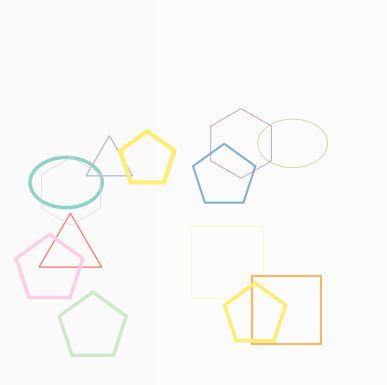[{"shape": "oval", "thickness": 2.5, "radius": 0.47, "center": [0.171, 0.526]}, {"shape": "square", "thickness": 0.5, "radius": 0.46, "center": [0.585, 0.319]}, {"shape": "triangle", "thickness": 1, "radius": 0.35, "center": [0.282, 0.578]}, {"shape": "triangle", "thickness": 1, "radius": 0.47, "center": [0.182, 0.353]}, {"shape": "pentagon", "thickness": 1.5, "radius": 0.42, "center": [0.579, 0.542]}, {"shape": "square", "thickness": 1.5, "radius": 0.44, "center": [0.739, 0.196]}, {"shape": "oval", "thickness": 0.5, "radius": 0.45, "center": [0.755, 0.628]}, {"shape": "pentagon", "thickness": 2.5, "radius": 0.45, "center": [0.128, 0.301]}, {"shape": "hexagon", "thickness": 0.5, "radius": 0.44, "center": [0.183, 0.503]}, {"shape": "hexagon", "thickness": 0.5, "radius": 0.45, "center": [0.622, 0.627]}, {"shape": "pentagon", "thickness": 2.5, "radius": 0.45, "center": [0.239, 0.151]}, {"shape": "pentagon", "thickness": 3, "radius": 0.37, "center": [0.38, 0.586]}, {"shape": "pentagon", "thickness": 2.5, "radius": 0.41, "center": [0.658, 0.182]}]